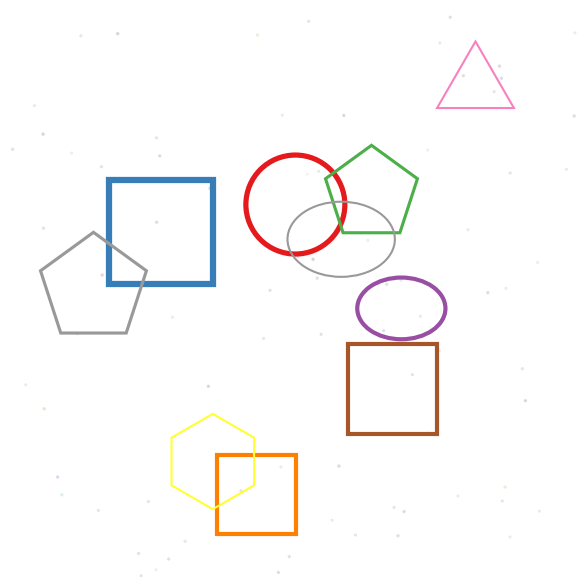[{"shape": "circle", "thickness": 2.5, "radius": 0.43, "center": [0.511, 0.645]}, {"shape": "square", "thickness": 3, "radius": 0.45, "center": [0.278, 0.597]}, {"shape": "pentagon", "thickness": 1.5, "radius": 0.42, "center": [0.643, 0.664]}, {"shape": "oval", "thickness": 2, "radius": 0.38, "center": [0.695, 0.465]}, {"shape": "square", "thickness": 2, "radius": 0.34, "center": [0.444, 0.144]}, {"shape": "hexagon", "thickness": 1, "radius": 0.41, "center": [0.368, 0.2]}, {"shape": "square", "thickness": 2, "radius": 0.39, "center": [0.68, 0.326]}, {"shape": "triangle", "thickness": 1, "radius": 0.38, "center": [0.823, 0.85]}, {"shape": "pentagon", "thickness": 1.5, "radius": 0.48, "center": [0.162, 0.5]}, {"shape": "oval", "thickness": 1, "radius": 0.46, "center": [0.591, 0.585]}]